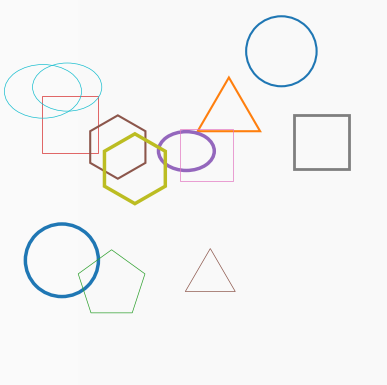[{"shape": "circle", "thickness": 2.5, "radius": 0.47, "center": [0.16, 0.324]}, {"shape": "circle", "thickness": 1.5, "radius": 0.45, "center": [0.726, 0.867]}, {"shape": "triangle", "thickness": 1.5, "radius": 0.47, "center": [0.591, 0.706]}, {"shape": "pentagon", "thickness": 0.5, "radius": 0.45, "center": [0.288, 0.261]}, {"shape": "square", "thickness": 0.5, "radius": 0.37, "center": [0.181, 0.677]}, {"shape": "oval", "thickness": 2.5, "radius": 0.36, "center": [0.481, 0.608]}, {"shape": "hexagon", "thickness": 1.5, "radius": 0.41, "center": [0.304, 0.618]}, {"shape": "triangle", "thickness": 0.5, "radius": 0.37, "center": [0.543, 0.28]}, {"shape": "square", "thickness": 0.5, "radius": 0.34, "center": [0.533, 0.597]}, {"shape": "square", "thickness": 2, "radius": 0.35, "center": [0.83, 0.631]}, {"shape": "hexagon", "thickness": 2.5, "radius": 0.45, "center": [0.348, 0.562]}, {"shape": "oval", "thickness": 0.5, "radius": 0.45, "center": [0.173, 0.774]}, {"shape": "oval", "thickness": 0.5, "radius": 0.5, "center": [0.111, 0.763]}]